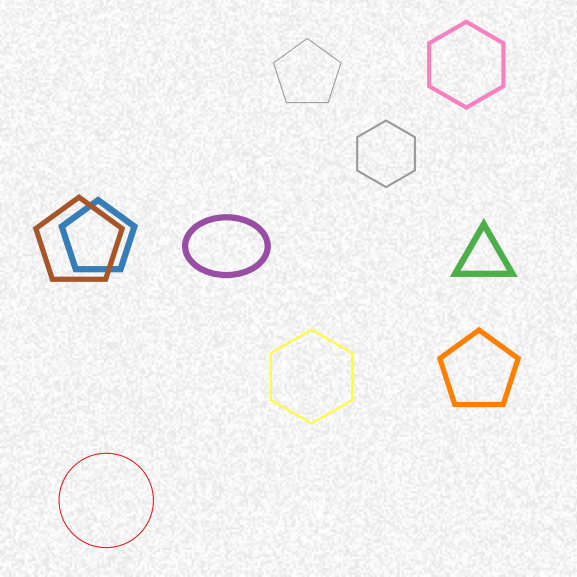[{"shape": "circle", "thickness": 0.5, "radius": 0.41, "center": [0.184, 0.133]}, {"shape": "pentagon", "thickness": 3, "radius": 0.33, "center": [0.17, 0.587]}, {"shape": "triangle", "thickness": 3, "radius": 0.29, "center": [0.838, 0.554]}, {"shape": "oval", "thickness": 3, "radius": 0.36, "center": [0.392, 0.573]}, {"shape": "pentagon", "thickness": 2.5, "radius": 0.36, "center": [0.829, 0.356]}, {"shape": "hexagon", "thickness": 1, "radius": 0.41, "center": [0.539, 0.347]}, {"shape": "pentagon", "thickness": 2.5, "radius": 0.39, "center": [0.137, 0.579]}, {"shape": "hexagon", "thickness": 2, "radius": 0.37, "center": [0.807, 0.887]}, {"shape": "hexagon", "thickness": 1, "radius": 0.29, "center": [0.668, 0.733]}, {"shape": "pentagon", "thickness": 0.5, "radius": 0.31, "center": [0.532, 0.871]}]